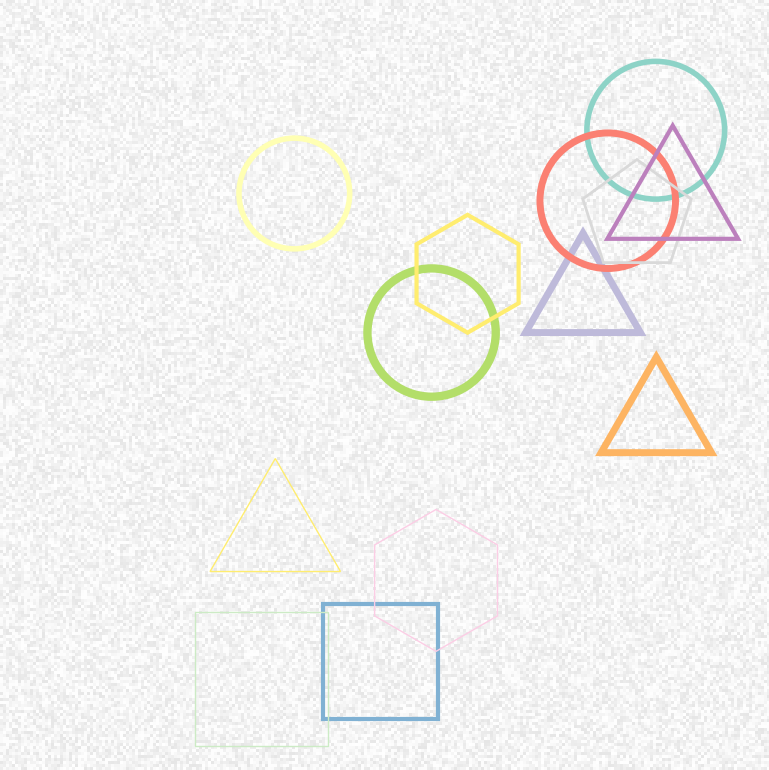[{"shape": "circle", "thickness": 2, "radius": 0.45, "center": [0.852, 0.831]}, {"shape": "circle", "thickness": 2, "radius": 0.36, "center": [0.382, 0.749]}, {"shape": "triangle", "thickness": 2.5, "radius": 0.43, "center": [0.757, 0.611]}, {"shape": "circle", "thickness": 2.5, "radius": 0.44, "center": [0.789, 0.739]}, {"shape": "square", "thickness": 1.5, "radius": 0.37, "center": [0.494, 0.141]}, {"shape": "triangle", "thickness": 2.5, "radius": 0.41, "center": [0.852, 0.453]}, {"shape": "circle", "thickness": 3, "radius": 0.42, "center": [0.561, 0.568]}, {"shape": "hexagon", "thickness": 0.5, "radius": 0.46, "center": [0.566, 0.246]}, {"shape": "pentagon", "thickness": 1, "radius": 0.37, "center": [0.827, 0.719]}, {"shape": "triangle", "thickness": 1.5, "radius": 0.49, "center": [0.874, 0.739]}, {"shape": "square", "thickness": 0.5, "radius": 0.43, "center": [0.34, 0.118]}, {"shape": "hexagon", "thickness": 1.5, "radius": 0.38, "center": [0.607, 0.644]}, {"shape": "triangle", "thickness": 0.5, "radius": 0.49, "center": [0.358, 0.307]}]